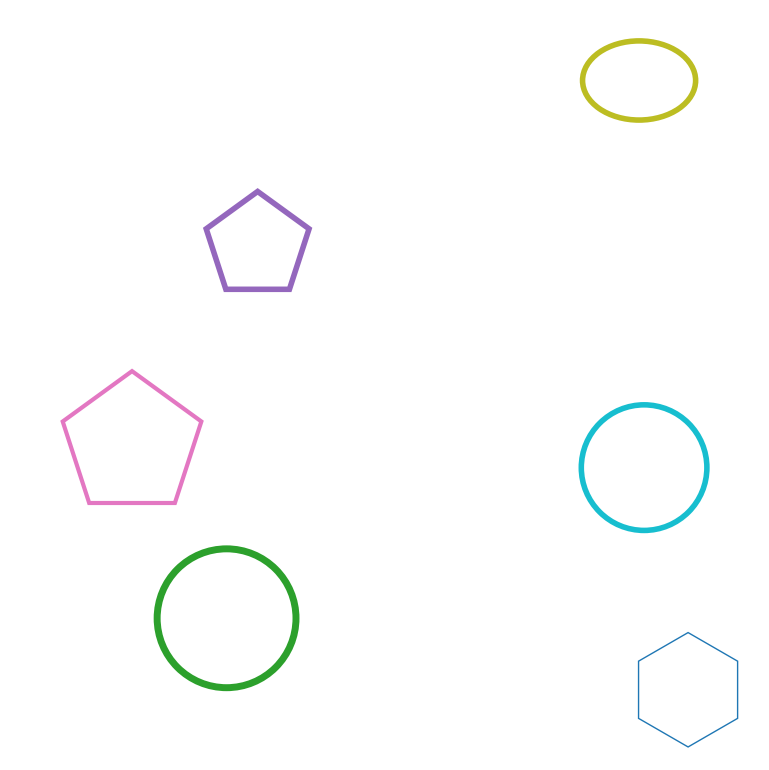[{"shape": "hexagon", "thickness": 0.5, "radius": 0.37, "center": [0.894, 0.104]}, {"shape": "circle", "thickness": 2.5, "radius": 0.45, "center": [0.294, 0.197]}, {"shape": "pentagon", "thickness": 2, "radius": 0.35, "center": [0.335, 0.681]}, {"shape": "pentagon", "thickness": 1.5, "radius": 0.47, "center": [0.171, 0.423]}, {"shape": "oval", "thickness": 2, "radius": 0.37, "center": [0.83, 0.895]}, {"shape": "circle", "thickness": 2, "radius": 0.41, "center": [0.836, 0.393]}]